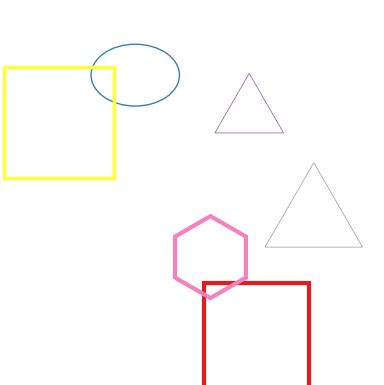[{"shape": "square", "thickness": 3, "radius": 0.68, "center": [0.666, 0.129]}, {"shape": "oval", "thickness": 1, "radius": 0.57, "center": [0.351, 0.805]}, {"shape": "triangle", "thickness": 0.5, "radius": 0.52, "center": [0.647, 0.706]}, {"shape": "square", "thickness": 2.5, "radius": 0.72, "center": [0.153, 0.683]}, {"shape": "hexagon", "thickness": 3, "radius": 0.53, "center": [0.547, 0.332]}, {"shape": "triangle", "thickness": 0.5, "radius": 0.73, "center": [0.815, 0.431]}]